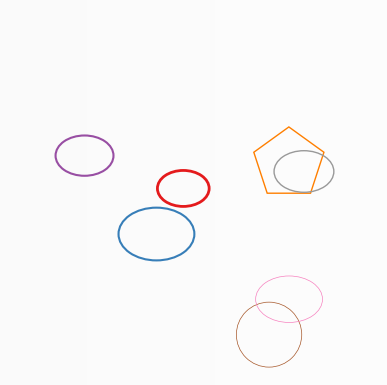[{"shape": "oval", "thickness": 2, "radius": 0.33, "center": [0.473, 0.511]}, {"shape": "oval", "thickness": 1.5, "radius": 0.49, "center": [0.404, 0.392]}, {"shape": "oval", "thickness": 1.5, "radius": 0.37, "center": [0.218, 0.596]}, {"shape": "pentagon", "thickness": 1, "radius": 0.48, "center": [0.745, 0.575]}, {"shape": "circle", "thickness": 0.5, "radius": 0.42, "center": [0.694, 0.131]}, {"shape": "oval", "thickness": 0.5, "radius": 0.43, "center": [0.746, 0.223]}, {"shape": "oval", "thickness": 1, "radius": 0.39, "center": [0.784, 0.555]}]